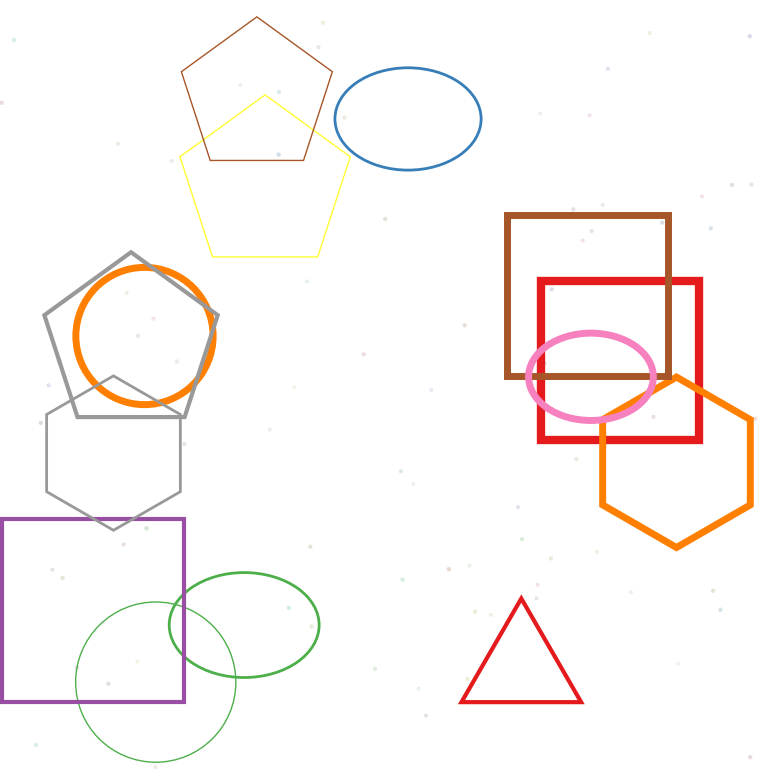[{"shape": "triangle", "thickness": 1.5, "radius": 0.45, "center": [0.677, 0.133]}, {"shape": "square", "thickness": 3, "radius": 0.52, "center": [0.805, 0.532]}, {"shape": "oval", "thickness": 1, "radius": 0.47, "center": [0.53, 0.846]}, {"shape": "circle", "thickness": 0.5, "radius": 0.52, "center": [0.202, 0.114]}, {"shape": "oval", "thickness": 1, "radius": 0.49, "center": [0.317, 0.188]}, {"shape": "square", "thickness": 1.5, "radius": 0.59, "center": [0.121, 0.207]}, {"shape": "hexagon", "thickness": 2.5, "radius": 0.55, "center": [0.879, 0.4]}, {"shape": "circle", "thickness": 2.5, "radius": 0.45, "center": [0.188, 0.564]}, {"shape": "pentagon", "thickness": 0.5, "radius": 0.58, "center": [0.344, 0.76]}, {"shape": "square", "thickness": 2.5, "radius": 0.52, "center": [0.763, 0.617]}, {"shape": "pentagon", "thickness": 0.5, "radius": 0.52, "center": [0.334, 0.875]}, {"shape": "oval", "thickness": 2.5, "radius": 0.41, "center": [0.767, 0.511]}, {"shape": "pentagon", "thickness": 1.5, "radius": 0.59, "center": [0.17, 0.554]}, {"shape": "hexagon", "thickness": 1, "radius": 0.5, "center": [0.147, 0.412]}]